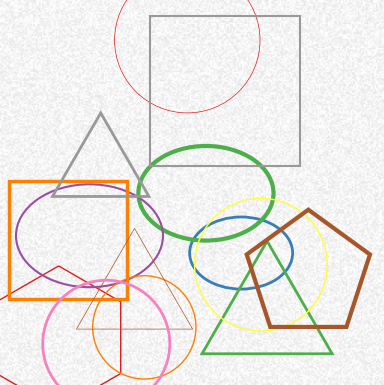[{"shape": "circle", "thickness": 0.5, "radius": 0.94, "center": [0.487, 0.896]}, {"shape": "hexagon", "thickness": 1, "radius": 0.93, "center": [0.152, 0.123]}, {"shape": "oval", "thickness": 2, "radius": 0.67, "center": [0.626, 0.343]}, {"shape": "triangle", "thickness": 2, "radius": 0.98, "center": [0.694, 0.179]}, {"shape": "oval", "thickness": 3, "radius": 0.88, "center": [0.535, 0.498]}, {"shape": "oval", "thickness": 1.5, "radius": 0.95, "center": [0.232, 0.388]}, {"shape": "circle", "thickness": 1, "radius": 0.67, "center": [0.375, 0.15]}, {"shape": "square", "thickness": 2.5, "radius": 0.76, "center": [0.176, 0.376]}, {"shape": "circle", "thickness": 1, "radius": 0.86, "center": [0.678, 0.312]}, {"shape": "pentagon", "thickness": 3, "radius": 0.84, "center": [0.801, 0.287]}, {"shape": "triangle", "thickness": 0.5, "radius": 0.87, "center": [0.349, 0.232]}, {"shape": "circle", "thickness": 2, "radius": 0.83, "center": [0.276, 0.107]}, {"shape": "square", "thickness": 1.5, "radius": 0.98, "center": [0.585, 0.764]}, {"shape": "triangle", "thickness": 2, "radius": 0.72, "center": [0.262, 0.562]}]